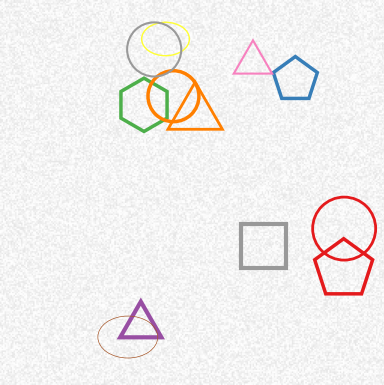[{"shape": "circle", "thickness": 2, "radius": 0.41, "center": [0.894, 0.406]}, {"shape": "pentagon", "thickness": 2.5, "radius": 0.4, "center": [0.893, 0.301]}, {"shape": "pentagon", "thickness": 2.5, "radius": 0.3, "center": [0.767, 0.793]}, {"shape": "hexagon", "thickness": 2.5, "radius": 0.35, "center": [0.374, 0.728]}, {"shape": "triangle", "thickness": 3, "radius": 0.31, "center": [0.366, 0.155]}, {"shape": "circle", "thickness": 2.5, "radius": 0.33, "center": [0.451, 0.75]}, {"shape": "triangle", "thickness": 2, "radius": 0.41, "center": [0.507, 0.705]}, {"shape": "oval", "thickness": 1, "radius": 0.31, "center": [0.43, 0.899]}, {"shape": "oval", "thickness": 0.5, "radius": 0.39, "center": [0.332, 0.125]}, {"shape": "triangle", "thickness": 1.5, "radius": 0.29, "center": [0.657, 0.838]}, {"shape": "circle", "thickness": 1.5, "radius": 0.35, "center": [0.401, 0.872]}, {"shape": "square", "thickness": 3, "radius": 0.29, "center": [0.685, 0.361]}]